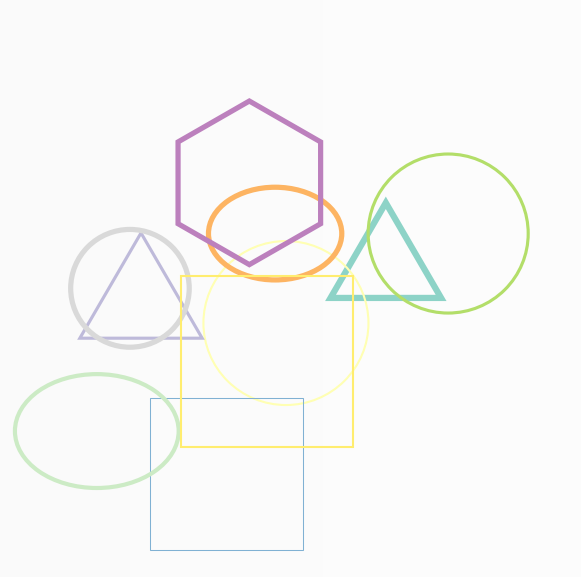[{"shape": "triangle", "thickness": 3, "radius": 0.55, "center": [0.664, 0.538]}, {"shape": "circle", "thickness": 1, "radius": 0.71, "center": [0.492, 0.44]}, {"shape": "triangle", "thickness": 1.5, "radius": 0.61, "center": [0.243, 0.474]}, {"shape": "square", "thickness": 0.5, "radius": 0.66, "center": [0.39, 0.178]}, {"shape": "oval", "thickness": 2.5, "radius": 0.57, "center": [0.473, 0.595]}, {"shape": "circle", "thickness": 1.5, "radius": 0.69, "center": [0.771, 0.595]}, {"shape": "circle", "thickness": 2.5, "radius": 0.51, "center": [0.224, 0.5]}, {"shape": "hexagon", "thickness": 2.5, "radius": 0.71, "center": [0.429, 0.683]}, {"shape": "oval", "thickness": 2, "radius": 0.7, "center": [0.167, 0.253]}, {"shape": "square", "thickness": 1, "radius": 0.74, "center": [0.459, 0.373]}]